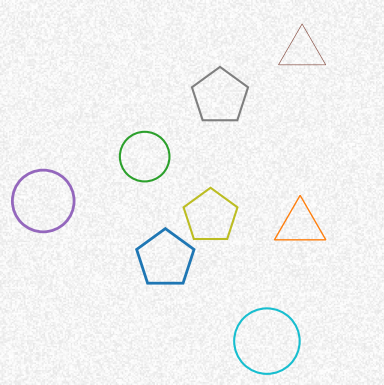[{"shape": "pentagon", "thickness": 2, "radius": 0.39, "center": [0.429, 0.328]}, {"shape": "triangle", "thickness": 1, "radius": 0.39, "center": [0.78, 0.416]}, {"shape": "circle", "thickness": 1.5, "radius": 0.32, "center": [0.376, 0.593]}, {"shape": "circle", "thickness": 2, "radius": 0.4, "center": [0.112, 0.478]}, {"shape": "triangle", "thickness": 0.5, "radius": 0.35, "center": [0.785, 0.867]}, {"shape": "pentagon", "thickness": 1.5, "radius": 0.38, "center": [0.571, 0.75]}, {"shape": "pentagon", "thickness": 1.5, "radius": 0.37, "center": [0.547, 0.439]}, {"shape": "circle", "thickness": 1.5, "radius": 0.43, "center": [0.693, 0.114]}]